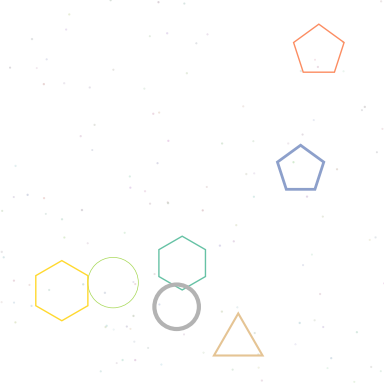[{"shape": "hexagon", "thickness": 1, "radius": 0.35, "center": [0.473, 0.317]}, {"shape": "pentagon", "thickness": 1, "radius": 0.34, "center": [0.828, 0.868]}, {"shape": "pentagon", "thickness": 2, "radius": 0.32, "center": [0.781, 0.559]}, {"shape": "circle", "thickness": 0.5, "radius": 0.33, "center": [0.294, 0.266]}, {"shape": "hexagon", "thickness": 1, "radius": 0.39, "center": [0.161, 0.245]}, {"shape": "triangle", "thickness": 1.5, "radius": 0.36, "center": [0.619, 0.113]}, {"shape": "circle", "thickness": 3, "radius": 0.29, "center": [0.459, 0.203]}]